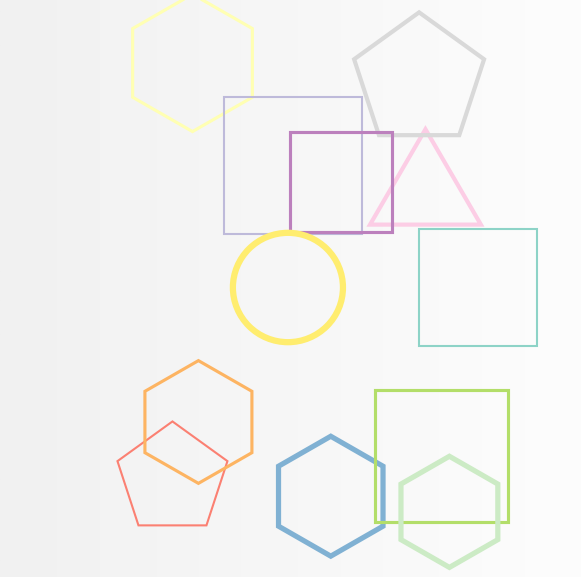[{"shape": "square", "thickness": 1, "radius": 0.51, "center": [0.823, 0.501]}, {"shape": "hexagon", "thickness": 1.5, "radius": 0.59, "center": [0.331, 0.89]}, {"shape": "square", "thickness": 1, "radius": 0.59, "center": [0.504, 0.713]}, {"shape": "pentagon", "thickness": 1, "radius": 0.5, "center": [0.297, 0.17]}, {"shape": "hexagon", "thickness": 2.5, "radius": 0.52, "center": [0.569, 0.14]}, {"shape": "hexagon", "thickness": 1.5, "radius": 0.53, "center": [0.341, 0.268]}, {"shape": "square", "thickness": 1.5, "radius": 0.57, "center": [0.76, 0.21]}, {"shape": "triangle", "thickness": 2, "radius": 0.55, "center": [0.732, 0.665]}, {"shape": "pentagon", "thickness": 2, "radius": 0.59, "center": [0.721, 0.86]}, {"shape": "square", "thickness": 1.5, "radius": 0.44, "center": [0.587, 0.684]}, {"shape": "hexagon", "thickness": 2.5, "radius": 0.48, "center": [0.773, 0.113]}, {"shape": "circle", "thickness": 3, "radius": 0.47, "center": [0.495, 0.501]}]